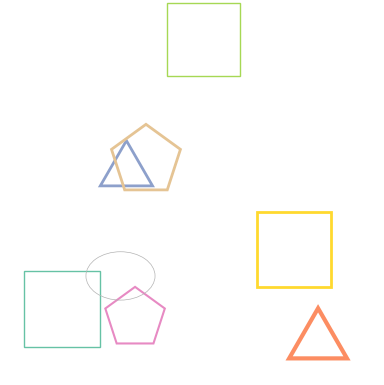[{"shape": "square", "thickness": 1, "radius": 0.49, "center": [0.161, 0.197]}, {"shape": "triangle", "thickness": 3, "radius": 0.43, "center": [0.826, 0.113]}, {"shape": "triangle", "thickness": 2, "radius": 0.39, "center": [0.328, 0.556]}, {"shape": "pentagon", "thickness": 1.5, "radius": 0.41, "center": [0.351, 0.174]}, {"shape": "square", "thickness": 1, "radius": 0.48, "center": [0.529, 0.897]}, {"shape": "square", "thickness": 2, "radius": 0.48, "center": [0.764, 0.352]}, {"shape": "pentagon", "thickness": 2, "radius": 0.47, "center": [0.379, 0.583]}, {"shape": "oval", "thickness": 0.5, "radius": 0.45, "center": [0.313, 0.283]}]